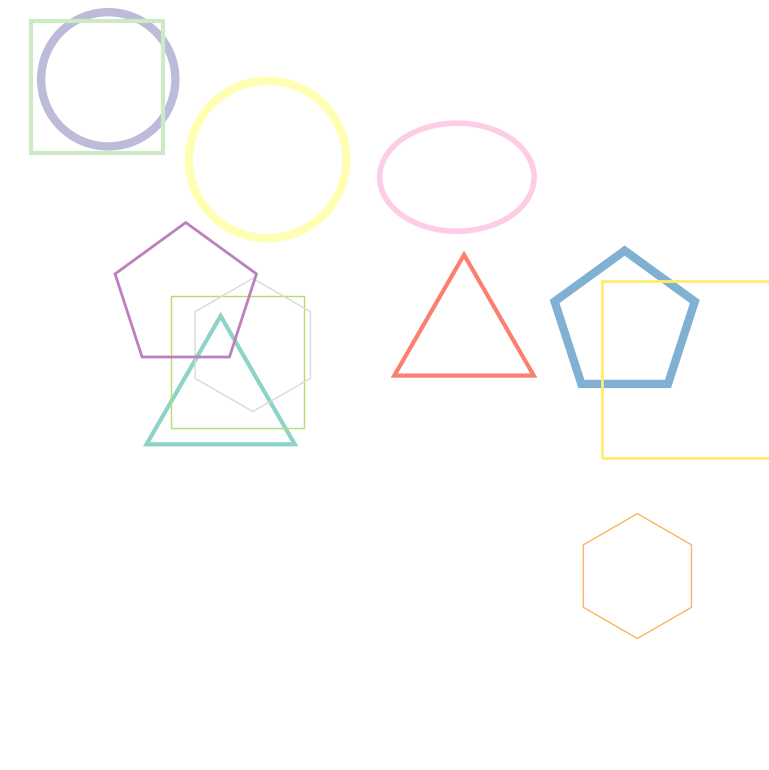[{"shape": "triangle", "thickness": 1.5, "radius": 0.56, "center": [0.287, 0.479]}, {"shape": "circle", "thickness": 3, "radius": 0.51, "center": [0.347, 0.793]}, {"shape": "circle", "thickness": 3, "radius": 0.44, "center": [0.141, 0.897]}, {"shape": "triangle", "thickness": 1.5, "radius": 0.52, "center": [0.603, 0.565]}, {"shape": "pentagon", "thickness": 3, "radius": 0.48, "center": [0.811, 0.579]}, {"shape": "hexagon", "thickness": 0.5, "radius": 0.41, "center": [0.828, 0.252]}, {"shape": "square", "thickness": 0.5, "radius": 0.43, "center": [0.309, 0.53]}, {"shape": "oval", "thickness": 2, "radius": 0.5, "center": [0.593, 0.77]}, {"shape": "hexagon", "thickness": 0.5, "radius": 0.43, "center": [0.328, 0.552]}, {"shape": "pentagon", "thickness": 1, "radius": 0.48, "center": [0.241, 0.614]}, {"shape": "square", "thickness": 1.5, "radius": 0.43, "center": [0.126, 0.887]}, {"shape": "square", "thickness": 1, "radius": 0.58, "center": [0.898, 0.52]}]